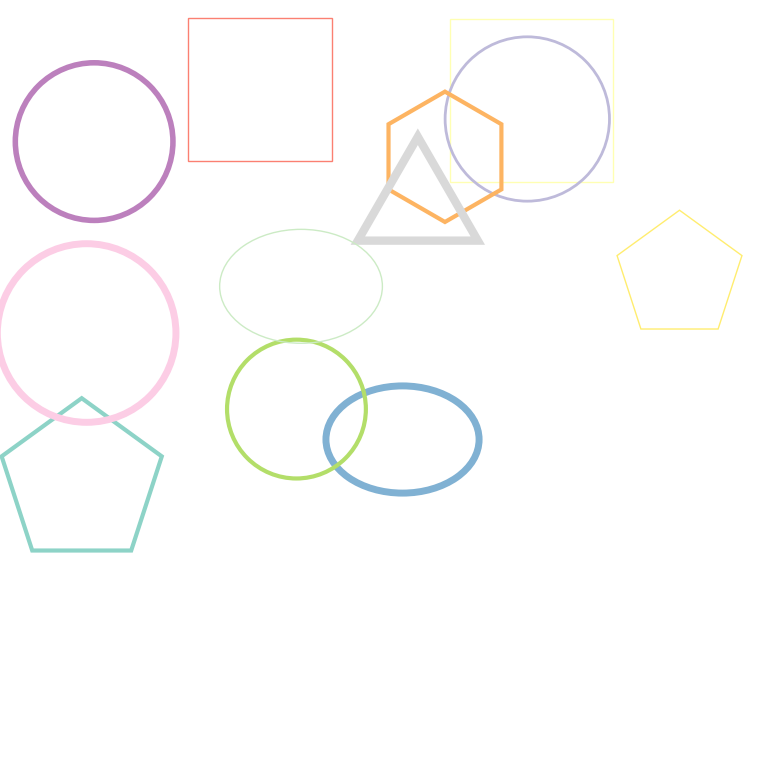[{"shape": "pentagon", "thickness": 1.5, "radius": 0.55, "center": [0.106, 0.374]}, {"shape": "square", "thickness": 0.5, "radius": 0.53, "center": [0.69, 0.87]}, {"shape": "circle", "thickness": 1, "radius": 0.53, "center": [0.685, 0.845]}, {"shape": "square", "thickness": 0.5, "radius": 0.47, "center": [0.337, 0.884]}, {"shape": "oval", "thickness": 2.5, "radius": 0.5, "center": [0.523, 0.429]}, {"shape": "hexagon", "thickness": 1.5, "radius": 0.42, "center": [0.578, 0.796]}, {"shape": "circle", "thickness": 1.5, "radius": 0.45, "center": [0.385, 0.469]}, {"shape": "circle", "thickness": 2.5, "radius": 0.58, "center": [0.113, 0.568]}, {"shape": "triangle", "thickness": 3, "radius": 0.45, "center": [0.543, 0.732]}, {"shape": "circle", "thickness": 2, "radius": 0.51, "center": [0.122, 0.816]}, {"shape": "oval", "thickness": 0.5, "radius": 0.53, "center": [0.391, 0.628]}, {"shape": "pentagon", "thickness": 0.5, "radius": 0.43, "center": [0.882, 0.642]}]